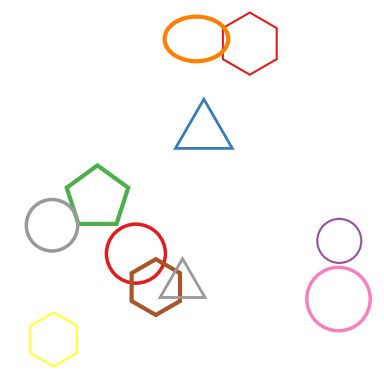[{"shape": "circle", "thickness": 2.5, "radius": 0.38, "center": [0.353, 0.341]}, {"shape": "hexagon", "thickness": 1.5, "radius": 0.4, "center": [0.649, 0.887]}, {"shape": "triangle", "thickness": 2, "radius": 0.43, "center": [0.53, 0.657]}, {"shape": "pentagon", "thickness": 3, "radius": 0.42, "center": [0.253, 0.486]}, {"shape": "circle", "thickness": 1.5, "radius": 0.29, "center": [0.881, 0.374]}, {"shape": "oval", "thickness": 3, "radius": 0.41, "center": [0.51, 0.899]}, {"shape": "hexagon", "thickness": 1.5, "radius": 0.35, "center": [0.139, 0.118]}, {"shape": "hexagon", "thickness": 3, "radius": 0.36, "center": [0.405, 0.254]}, {"shape": "circle", "thickness": 2.5, "radius": 0.41, "center": [0.879, 0.223]}, {"shape": "triangle", "thickness": 2, "radius": 0.34, "center": [0.474, 0.261]}, {"shape": "circle", "thickness": 2.5, "radius": 0.33, "center": [0.135, 0.415]}]